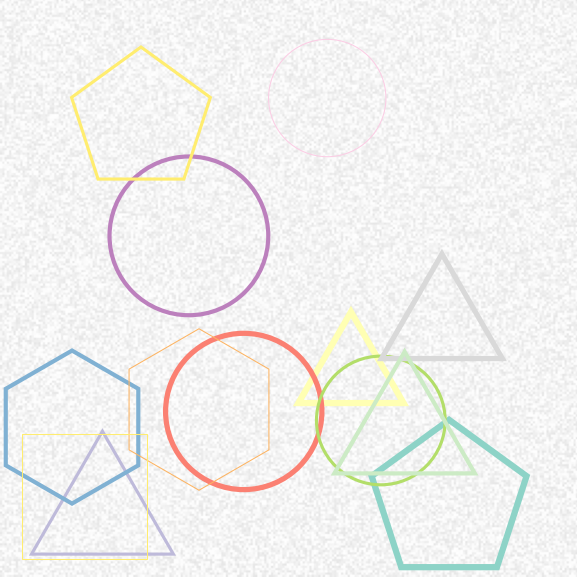[{"shape": "pentagon", "thickness": 3, "radius": 0.71, "center": [0.778, 0.131]}, {"shape": "triangle", "thickness": 3, "radius": 0.53, "center": [0.608, 0.354]}, {"shape": "triangle", "thickness": 1.5, "radius": 0.71, "center": [0.177, 0.111]}, {"shape": "circle", "thickness": 2.5, "radius": 0.68, "center": [0.422, 0.287]}, {"shape": "hexagon", "thickness": 2, "radius": 0.66, "center": [0.125, 0.26]}, {"shape": "hexagon", "thickness": 0.5, "radius": 0.7, "center": [0.345, 0.29]}, {"shape": "circle", "thickness": 1.5, "radius": 0.56, "center": [0.659, 0.271]}, {"shape": "circle", "thickness": 0.5, "radius": 0.51, "center": [0.567, 0.829]}, {"shape": "triangle", "thickness": 2.5, "radius": 0.6, "center": [0.765, 0.439]}, {"shape": "circle", "thickness": 2, "radius": 0.69, "center": [0.327, 0.591]}, {"shape": "triangle", "thickness": 2, "radius": 0.7, "center": [0.701, 0.25]}, {"shape": "pentagon", "thickness": 1.5, "radius": 0.63, "center": [0.244, 0.791]}, {"shape": "square", "thickness": 0.5, "radius": 0.54, "center": [0.146, 0.14]}]